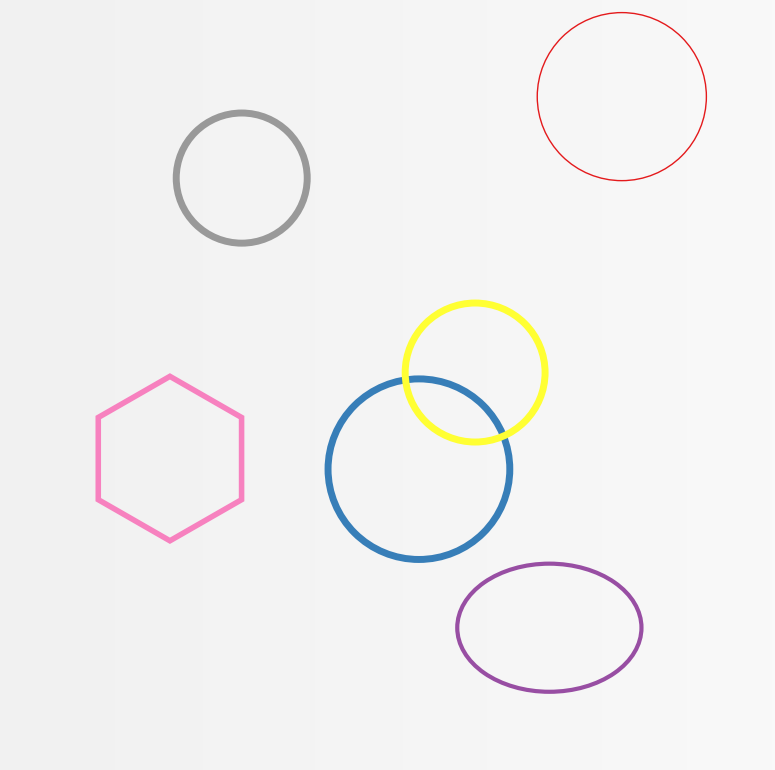[{"shape": "circle", "thickness": 0.5, "radius": 0.55, "center": [0.802, 0.875]}, {"shape": "circle", "thickness": 2.5, "radius": 0.59, "center": [0.541, 0.391]}, {"shape": "oval", "thickness": 1.5, "radius": 0.59, "center": [0.709, 0.185]}, {"shape": "circle", "thickness": 2.5, "radius": 0.45, "center": [0.613, 0.516]}, {"shape": "hexagon", "thickness": 2, "radius": 0.53, "center": [0.219, 0.404]}, {"shape": "circle", "thickness": 2.5, "radius": 0.42, "center": [0.312, 0.769]}]